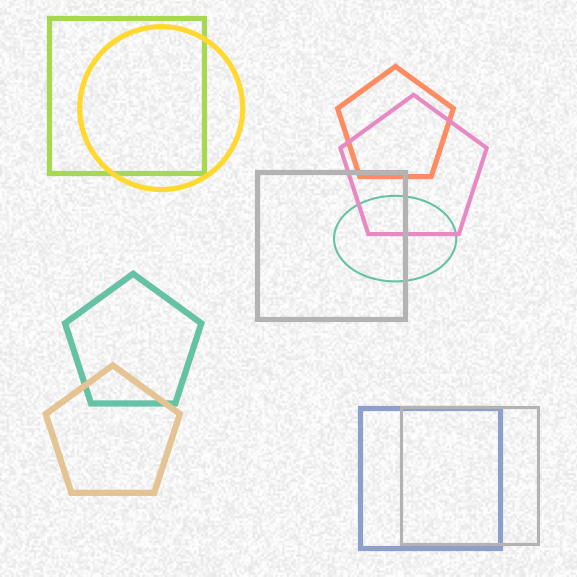[{"shape": "pentagon", "thickness": 3, "radius": 0.62, "center": [0.231, 0.401]}, {"shape": "oval", "thickness": 1, "radius": 0.53, "center": [0.684, 0.586]}, {"shape": "pentagon", "thickness": 2.5, "radius": 0.53, "center": [0.685, 0.779]}, {"shape": "square", "thickness": 2.5, "radius": 0.61, "center": [0.744, 0.172]}, {"shape": "pentagon", "thickness": 2, "radius": 0.67, "center": [0.716, 0.702]}, {"shape": "square", "thickness": 2.5, "radius": 0.67, "center": [0.219, 0.834]}, {"shape": "circle", "thickness": 2.5, "radius": 0.71, "center": [0.279, 0.812]}, {"shape": "pentagon", "thickness": 3, "radius": 0.61, "center": [0.195, 0.244]}, {"shape": "square", "thickness": 2.5, "radius": 0.64, "center": [0.574, 0.574]}, {"shape": "square", "thickness": 1.5, "radius": 0.59, "center": [0.814, 0.176]}]